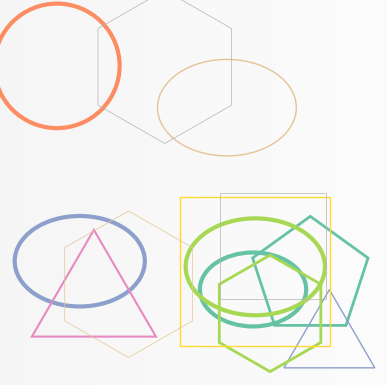[{"shape": "oval", "thickness": 3, "radius": 0.69, "center": [0.653, 0.248]}, {"shape": "pentagon", "thickness": 2, "radius": 0.78, "center": [0.801, 0.281]}, {"shape": "circle", "thickness": 3, "radius": 0.81, "center": [0.147, 0.829]}, {"shape": "triangle", "thickness": 1, "radius": 0.68, "center": [0.85, 0.112]}, {"shape": "oval", "thickness": 3, "radius": 0.84, "center": [0.206, 0.322]}, {"shape": "triangle", "thickness": 1.5, "radius": 0.92, "center": [0.242, 0.218]}, {"shape": "hexagon", "thickness": 2, "radius": 0.76, "center": [0.697, 0.186]}, {"shape": "oval", "thickness": 3, "radius": 0.9, "center": [0.659, 0.307]}, {"shape": "square", "thickness": 1, "radius": 0.97, "center": [0.658, 0.294]}, {"shape": "hexagon", "thickness": 0.5, "radius": 0.95, "center": [0.332, 0.262]}, {"shape": "oval", "thickness": 1, "radius": 0.9, "center": [0.586, 0.72]}, {"shape": "hexagon", "thickness": 0.5, "radius": 1.0, "center": [0.425, 0.826]}, {"shape": "square", "thickness": 0.5, "radius": 0.68, "center": [0.704, 0.361]}]